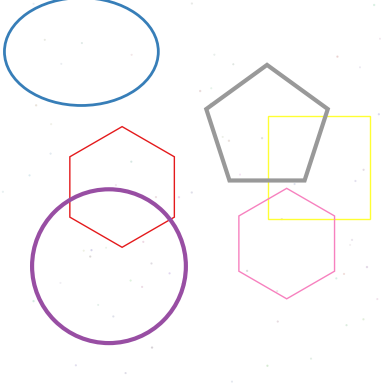[{"shape": "hexagon", "thickness": 1, "radius": 0.78, "center": [0.317, 0.514]}, {"shape": "oval", "thickness": 2, "radius": 1.0, "center": [0.211, 0.866]}, {"shape": "circle", "thickness": 3, "radius": 1.0, "center": [0.283, 0.309]}, {"shape": "square", "thickness": 1, "radius": 0.67, "center": [0.829, 0.564]}, {"shape": "hexagon", "thickness": 1, "radius": 0.72, "center": [0.745, 0.367]}, {"shape": "pentagon", "thickness": 3, "radius": 0.83, "center": [0.694, 0.665]}]